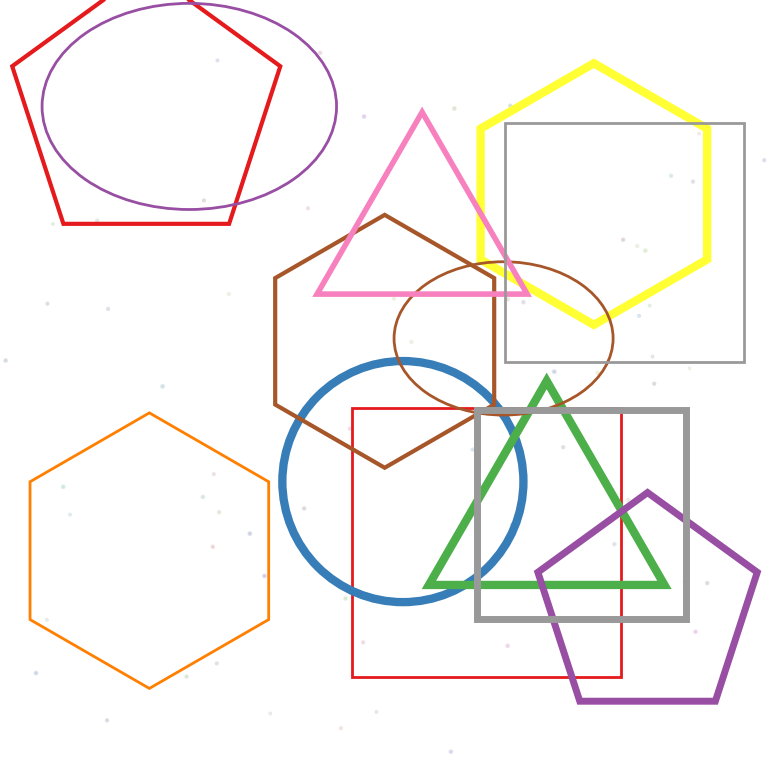[{"shape": "pentagon", "thickness": 1.5, "radius": 0.92, "center": [0.19, 0.857]}, {"shape": "square", "thickness": 1, "radius": 0.87, "center": [0.632, 0.295]}, {"shape": "circle", "thickness": 3, "radius": 0.78, "center": [0.523, 0.375]}, {"shape": "triangle", "thickness": 3, "radius": 0.88, "center": [0.71, 0.329]}, {"shape": "oval", "thickness": 1, "radius": 0.96, "center": [0.246, 0.862]}, {"shape": "pentagon", "thickness": 2.5, "radius": 0.75, "center": [0.841, 0.211]}, {"shape": "hexagon", "thickness": 1, "radius": 0.89, "center": [0.194, 0.285]}, {"shape": "hexagon", "thickness": 3, "radius": 0.85, "center": [0.771, 0.748]}, {"shape": "hexagon", "thickness": 1.5, "radius": 0.82, "center": [0.5, 0.557]}, {"shape": "oval", "thickness": 1, "radius": 0.71, "center": [0.654, 0.561]}, {"shape": "triangle", "thickness": 2, "radius": 0.79, "center": [0.548, 0.697]}, {"shape": "square", "thickness": 1, "radius": 0.78, "center": [0.811, 0.685]}, {"shape": "square", "thickness": 2.5, "radius": 0.68, "center": [0.755, 0.332]}]